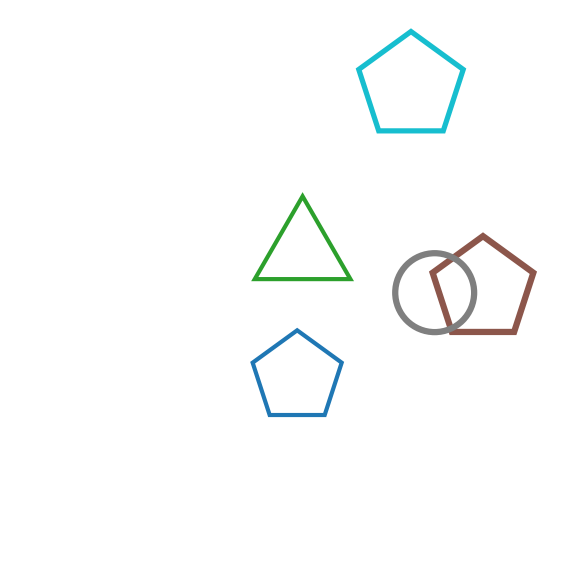[{"shape": "pentagon", "thickness": 2, "radius": 0.41, "center": [0.515, 0.346]}, {"shape": "triangle", "thickness": 2, "radius": 0.48, "center": [0.524, 0.564]}, {"shape": "pentagon", "thickness": 3, "radius": 0.46, "center": [0.836, 0.499]}, {"shape": "circle", "thickness": 3, "radius": 0.34, "center": [0.753, 0.492]}, {"shape": "pentagon", "thickness": 2.5, "radius": 0.48, "center": [0.712, 0.849]}]